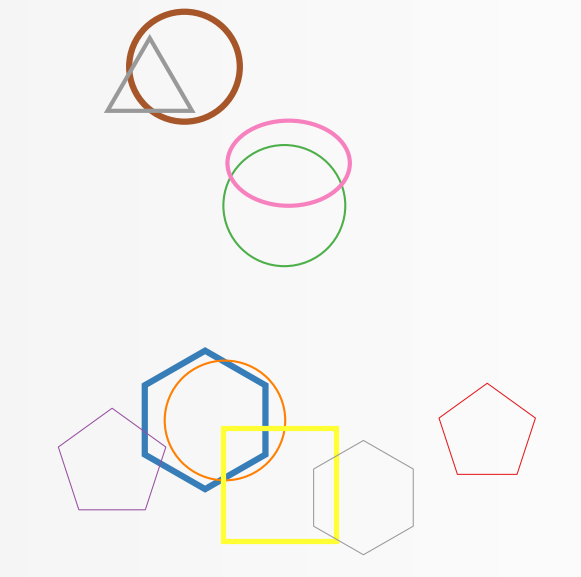[{"shape": "pentagon", "thickness": 0.5, "radius": 0.44, "center": [0.838, 0.248]}, {"shape": "hexagon", "thickness": 3, "radius": 0.6, "center": [0.353, 0.272]}, {"shape": "circle", "thickness": 1, "radius": 0.52, "center": [0.489, 0.643]}, {"shape": "pentagon", "thickness": 0.5, "radius": 0.49, "center": [0.193, 0.195]}, {"shape": "circle", "thickness": 1, "radius": 0.52, "center": [0.387, 0.271]}, {"shape": "square", "thickness": 2.5, "radius": 0.49, "center": [0.481, 0.16]}, {"shape": "circle", "thickness": 3, "radius": 0.48, "center": [0.317, 0.884]}, {"shape": "oval", "thickness": 2, "radius": 0.53, "center": [0.497, 0.717]}, {"shape": "triangle", "thickness": 2, "radius": 0.42, "center": [0.258, 0.849]}, {"shape": "hexagon", "thickness": 0.5, "radius": 0.49, "center": [0.625, 0.137]}]